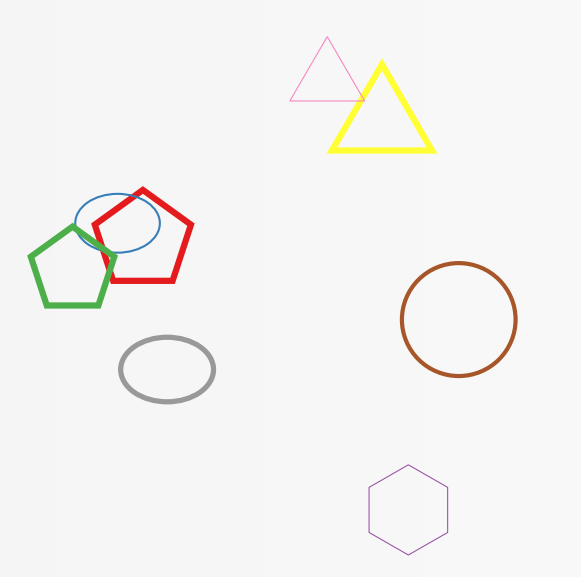[{"shape": "pentagon", "thickness": 3, "radius": 0.43, "center": [0.246, 0.583]}, {"shape": "oval", "thickness": 1, "radius": 0.36, "center": [0.202, 0.613]}, {"shape": "pentagon", "thickness": 3, "radius": 0.38, "center": [0.125, 0.531]}, {"shape": "hexagon", "thickness": 0.5, "radius": 0.39, "center": [0.703, 0.116]}, {"shape": "triangle", "thickness": 3, "radius": 0.5, "center": [0.657, 0.788]}, {"shape": "circle", "thickness": 2, "radius": 0.49, "center": [0.789, 0.446]}, {"shape": "triangle", "thickness": 0.5, "radius": 0.37, "center": [0.563, 0.861]}, {"shape": "oval", "thickness": 2.5, "radius": 0.4, "center": [0.287, 0.359]}]